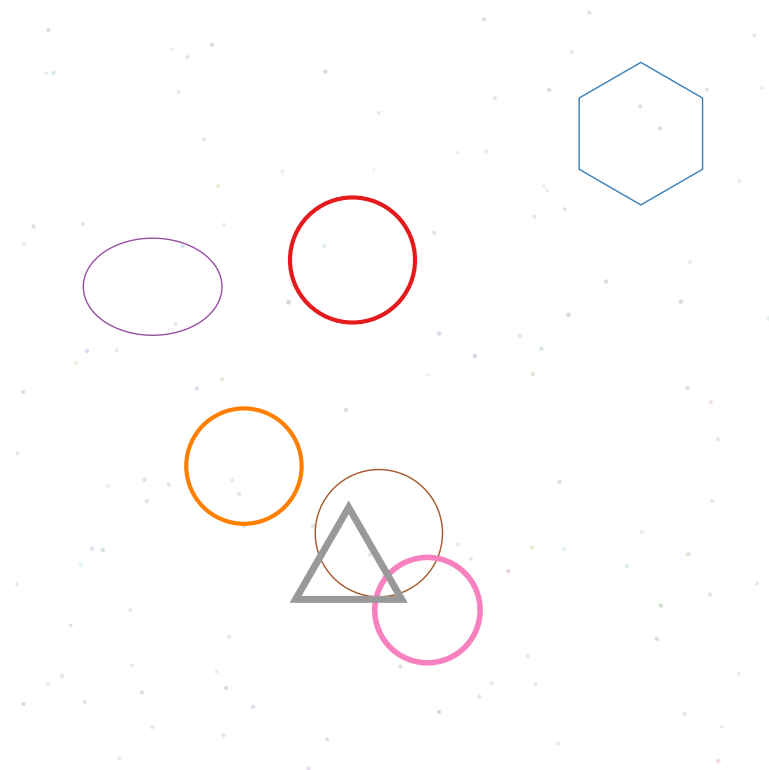[{"shape": "circle", "thickness": 1.5, "radius": 0.41, "center": [0.458, 0.662]}, {"shape": "hexagon", "thickness": 0.5, "radius": 0.46, "center": [0.832, 0.826]}, {"shape": "oval", "thickness": 0.5, "radius": 0.45, "center": [0.198, 0.628]}, {"shape": "circle", "thickness": 1.5, "radius": 0.37, "center": [0.317, 0.395]}, {"shape": "circle", "thickness": 0.5, "radius": 0.41, "center": [0.492, 0.308]}, {"shape": "circle", "thickness": 2, "radius": 0.34, "center": [0.555, 0.208]}, {"shape": "triangle", "thickness": 2.5, "radius": 0.4, "center": [0.453, 0.261]}]